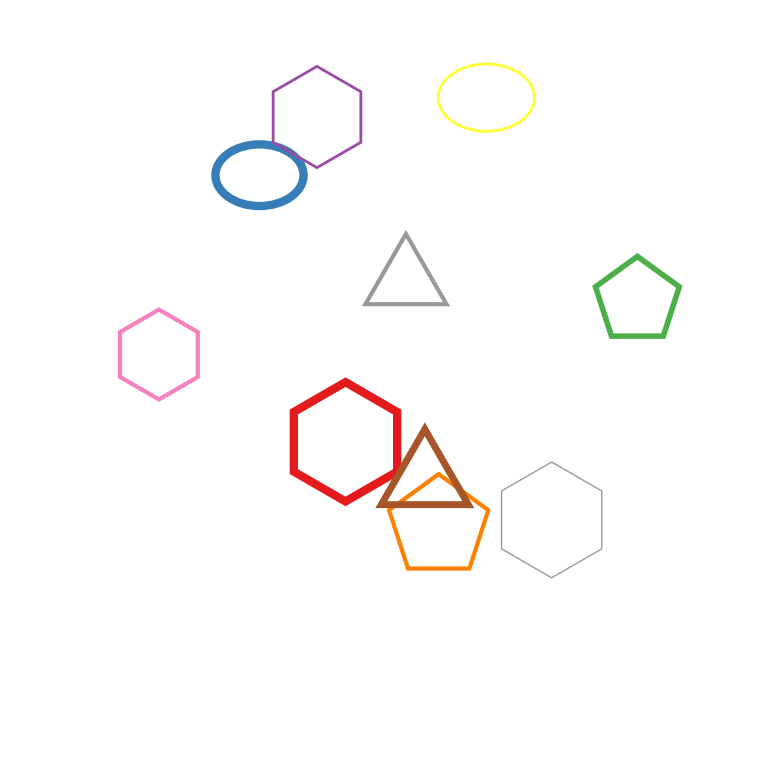[{"shape": "hexagon", "thickness": 3, "radius": 0.39, "center": [0.449, 0.426]}, {"shape": "oval", "thickness": 3, "radius": 0.29, "center": [0.337, 0.772]}, {"shape": "pentagon", "thickness": 2, "radius": 0.29, "center": [0.828, 0.61]}, {"shape": "hexagon", "thickness": 1, "radius": 0.33, "center": [0.412, 0.848]}, {"shape": "pentagon", "thickness": 1.5, "radius": 0.34, "center": [0.57, 0.316]}, {"shape": "oval", "thickness": 1, "radius": 0.31, "center": [0.632, 0.873]}, {"shape": "triangle", "thickness": 2.5, "radius": 0.33, "center": [0.552, 0.377]}, {"shape": "hexagon", "thickness": 1.5, "radius": 0.29, "center": [0.206, 0.54]}, {"shape": "hexagon", "thickness": 0.5, "radius": 0.38, "center": [0.716, 0.325]}, {"shape": "triangle", "thickness": 1.5, "radius": 0.3, "center": [0.527, 0.635]}]